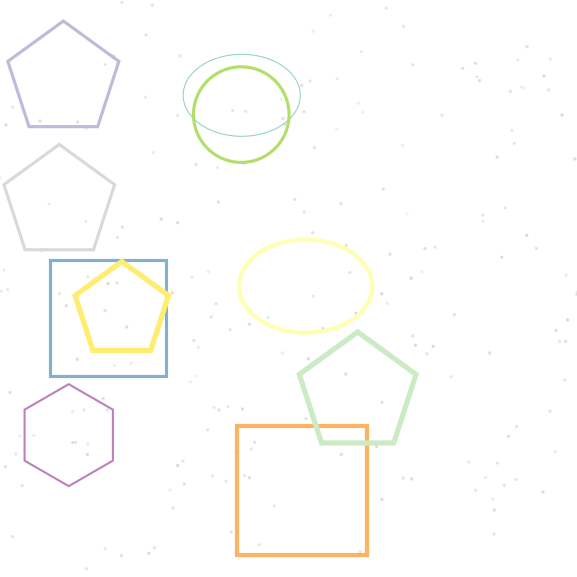[{"shape": "oval", "thickness": 0.5, "radius": 0.51, "center": [0.419, 0.834]}, {"shape": "oval", "thickness": 2, "radius": 0.58, "center": [0.529, 0.504]}, {"shape": "pentagon", "thickness": 1.5, "radius": 0.51, "center": [0.11, 0.862]}, {"shape": "square", "thickness": 1.5, "radius": 0.5, "center": [0.187, 0.448]}, {"shape": "square", "thickness": 2, "radius": 0.56, "center": [0.523, 0.15]}, {"shape": "circle", "thickness": 1.5, "radius": 0.41, "center": [0.418, 0.801]}, {"shape": "pentagon", "thickness": 1.5, "radius": 0.5, "center": [0.103, 0.648]}, {"shape": "hexagon", "thickness": 1, "radius": 0.44, "center": [0.119, 0.246]}, {"shape": "pentagon", "thickness": 2.5, "radius": 0.53, "center": [0.619, 0.318]}, {"shape": "pentagon", "thickness": 2.5, "radius": 0.43, "center": [0.211, 0.461]}]